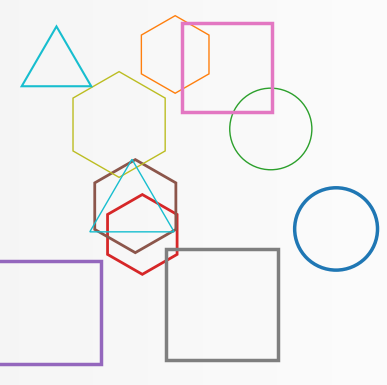[{"shape": "circle", "thickness": 2.5, "radius": 0.53, "center": [0.867, 0.405]}, {"shape": "hexagon", "thickness": 1, "radius": 0.5, "center": [0.452, 0.859]}, {"shape": "circle", "thickness": 1, "radius": 0.53, "center": [0.699, 0.665]}, {"shape": "hexagon", "thickness": 2, "radius": 0.52, "center": [0.367, 0.391]}, {"shape": "square", "thickness": 2.5, "radius": 0.67, "center": [0.126, 0.189]}, {"shape": "hexagon", "thickness": 2, "radius": 0.6, "center": [0.349, 0.465]}, {"shape": "square", "thickness": 2.5, "radius": 0.58, "center": [0.586, 0.824]}, {"shape": "square", "thickness": 2.5, "radius": 0.72, "center": [0.574, 0.21]}, {"shape": "hexagon", "thickness": 1, "radius": 0.69, "center": [0.307, 0.677]}, {"shape": "triangle", "thickness": 1.5, "radius": 0.52, "center": [0.146, 0.828]}, {"shape": "triangle", "thickness": 1, "radius": 0.63, "center": [0.341, 0.461]}]